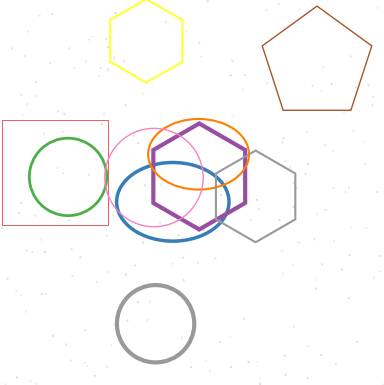[{"shape": "square", "thickness": 0.5, "radius": 0.69, "center": [0.144, 0.552]}, {"shape": "oval", "thickness": 2.5, "radius": 0.73, "center": [0.449, 0.476]}, {"shape": "circle", "thickness": 2, "radius": 0.5, "center": [0.177, 0.54]}, {"shape": "hexagon", "thickness": 3, "radius": 0.69, "center": [0.518, 0.542]}, {"shape": "oval", "thickness": 1.5, "radius": 0.65, "center": [0.516, 0.599]}, {"shape": "hexagon", "thickness": 1.5, "radius": 0.54, "center": [0.38, 0.894]}, {"shape": "pentagon", "thickness": 1, "radius": 0.75, "center": [0.823, 0.835]}, {"shape": "circle", "thickness": 1, "radius": 0.64, "center": [0.4, 0.539]}, {"shape": "hexagon", "thickness": 1.5, "radius": 0.6, "center": [0.664, 0.49]}, {"shape": "circle", "thickness": 3, "radius": 0.5, "center": [0.404, 0.159]}]